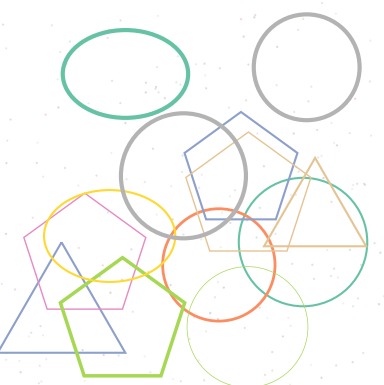[{"shape": "oval", "thickness": 3, "radius": 0.81, "center": [0.326, 0.808]}, {"shape": "circle", "thickness": 1.5, "radius": 0.83, "center": [0.787, 0.371]}, {"shape": "circle", "thickness": 2, "radius": 0.73, "center": [0.568, 0.312]}, {"shape": "triangle", "thickness": 1.5, "radius": 0.96, "center": [0.16, 0.179]}, {"shape": "pentagon", "thickness": 1.5, "radius": 0.77, "center": [0.626, 0.555]}, {"shape": "pentagon", "thickness": 1, "radius": 0.83, "center": [0.22, 0.332]}, {"shape": "circle", "thickness": 0.5, "radius": 0.78, "center": [0.643, 0.151]}, {"shape": "pentagon", "thickness": 2.5, "radius": 0.85, "center": [0.318, 0.161]}, {"shape": "oval", "thickness": 1.5, "radius": 0.85, "center": [0.285, 0.387]}, {"shape": "pentagon", "thickness": 1, "radius": 0.85, "center": [0.645, 0.486]}, {"shape": "triangle", "thickness": 1.5, "radius": 0.77, "center": [0.818, 0.437]}, {"shape": "circle", "thickness": 3, "radius": 0.69, "center": [0.797, 0.825]}, {"shape": "circle", "thickness": 3, "radius": 0.81, "center": [0.476, 0.543]}]